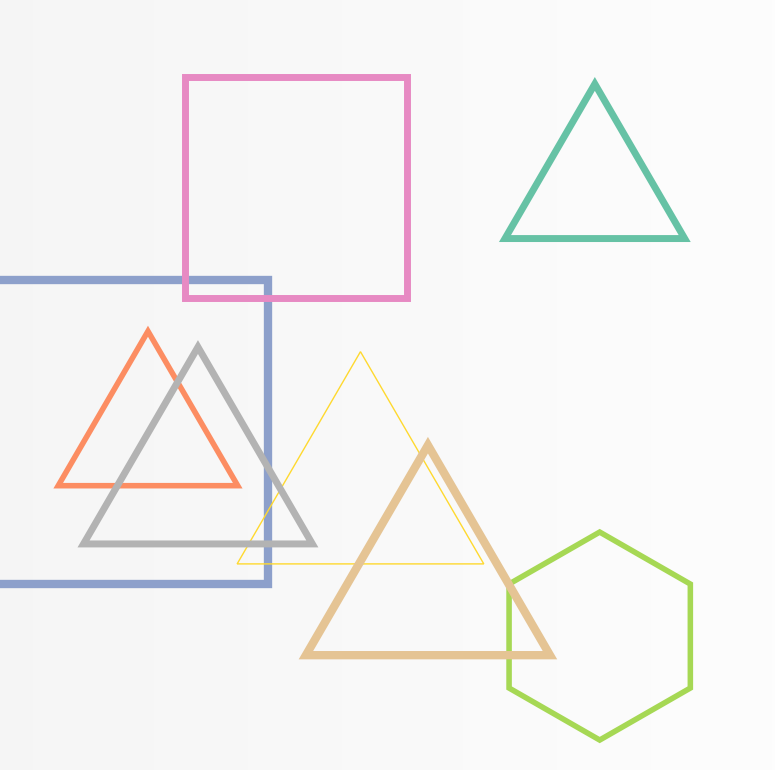[{"shape": "triangle", "thickness": 2.5, "radius": 0.67, "center": [0.768, 0.757]}, {"shape": "triangle", "thickness": 2, "radius": 0.67, "center": [0.191, 0.436]}, {"shape": "square", "thickness": 3, "radius": 0.99, "center": [0.149, 0.439]}, {"shape": "square", "thickness": 2.5, "radius": 0.72, "center": [0.382, 0.756]}, {"shape": "hexagon", "thickness": 2, "radius": 0.68, "center": [0.774, 0.174]}, {"shape": "triangle", "thickness": 0.5, "radius": 0.92, "center": [0.465, 0.36]}, {"shape": "triangle", "thickness": 3, "radius": 0.91, "center": [0.552, 0.24]}, {"shape": "triangle", "thickness": 2.5, "radius": 0.85, "center": [0.255, 0.379]}]